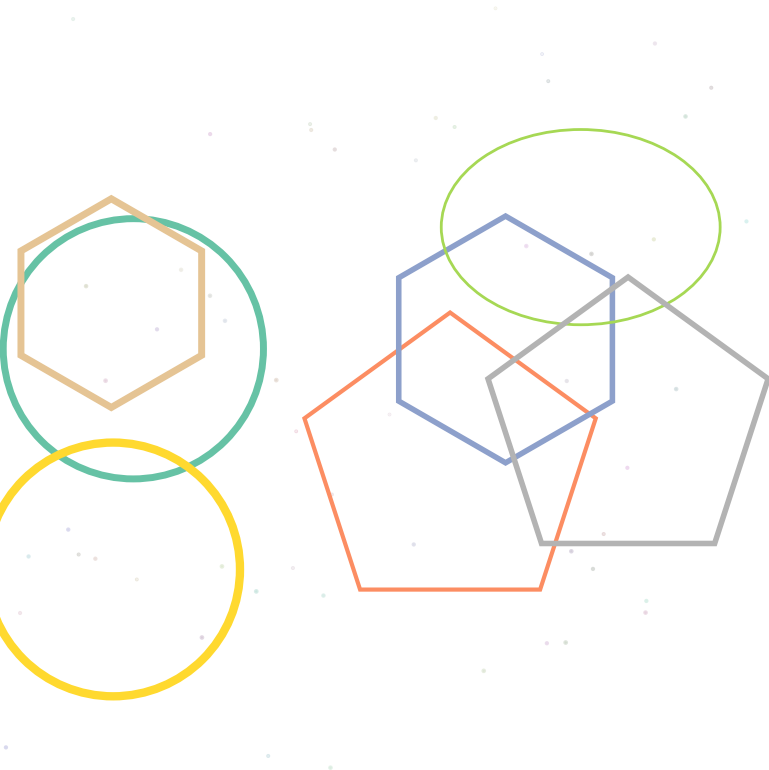[{"shape": "circle", "thickness": 2.5, "radius": 0.84, "center": [0.173, 0.547]}, {"shape": "pentagon", "thickness": 1.5, "radius": 0.99, "center": [0.585, 0.395]}, {"shape": "hexagon", "thickness": 2, "radius": 0.8, "center": [0.657, 0.559]}, {"shape": "oval", "thickness": 1, "radius": 0.91, "center": [0.754, 0.705]}, {"shape": "circle", "thickness": 3, "radius": 0.82, "center": [0.147, 0.26]}, {"shape": "hexagon", "thickness": 2.5, "radius": 0.68, "center": [0.145, 0.606]}, {"shape": "pentagon", "thickness": 2, "radius": 0.96, "center": [0.816, 0.449]}]